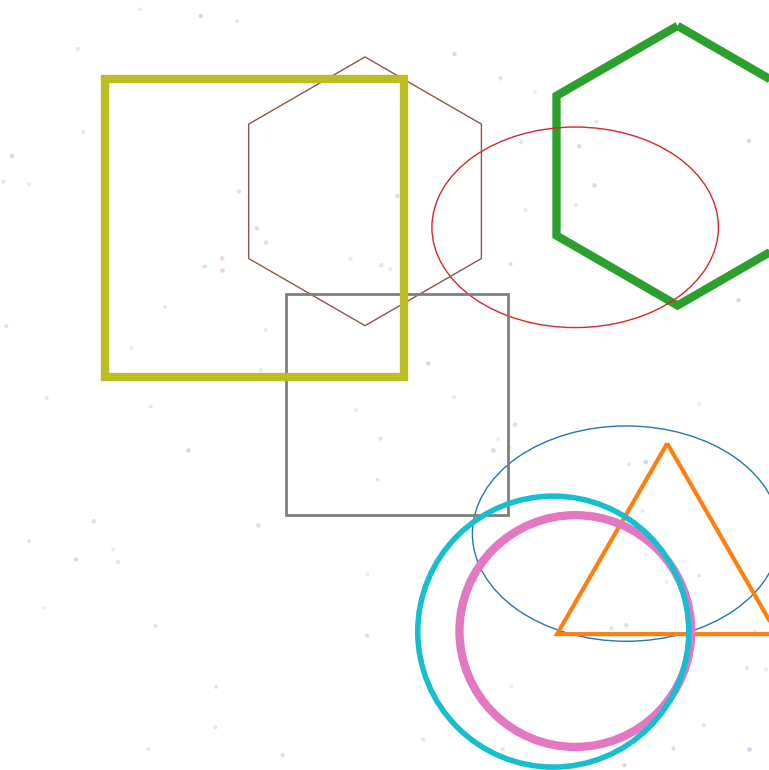[{"shape": "oval", "thickness": 0.5, "radius": 1.0, "center": [0.813, 0.307]}, {"shape": "triangle", "thickness": 1.5, "radius": 0.83, "center": [0.866, 0.259]}, {"shape": "hexagon", "thickness": 3, "radius": 0.91, "center": [0.88, 0.785]}, {"shape": "oval", "thickness": 0.5, "radius": 0.93, "center": [0.747, 0.705]}, {"shape": "hexagon", "thickness": 0.5, "radius": 0.87, "center": [0.474, 0.752]}, {"shape": "circle", "thickness": 3, "radius": 0.75, "center": [0.747, 0.18]}, {"shape": "square", "thickness": 1, "radius": 0.72, "center": [0.516, 0.474]}, {"shape": "square", "thickness": 3, "radius": 0.97, "center": [0.33, 0.704]}, {"shape": "circle", "thickness": 2, "radius": 0.88, "center": [0.718, 0.18]}]